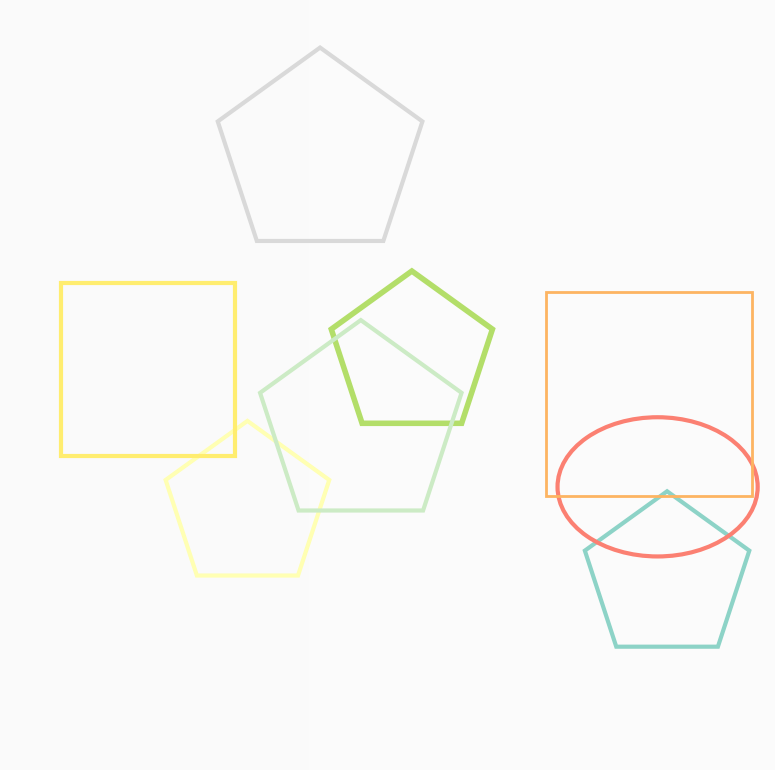[{"shape": "pentagon", "thickness": 1.5, "radius": 0.56, "center": [0.861, 0.25]}, {"shape": "pentagon", "thickness": 1.5, "radius": 0.55, "center": [0.319, 0.342]}, {"shape": "oval", "thickness": 1.5, "radius": 0.65, "center": [0.849, 0.368]}, {"shape": "square", "thickness": 1, "radius": 0.66, "center": [0.838, 0.488]}, {"shape": "pentagon", "thickness": 2, "radius": 0.55, "center": [0.531, 0.539]}, {"shape": "pentagon", "thickness": 1.5, "radius": 0.69, "center": [0.413, 0.799]}, {"shape": "pentagon", "thickness": 1.5, "radius": 0.68, "center": [0.466, 0.448]}, {"shape": "square", "thickness": 1.5, "radius": 0.56, "center": [0.191, 0.52]}]